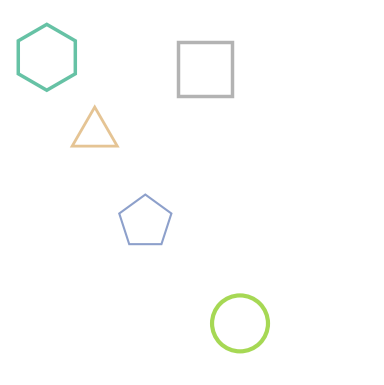[{"shape": "hexagon", "thickness": 2.5, "radius": 0.43, "center": [0.122, 0.851]}, {"shape": "pentagon", "thickness": 1.5, "radius": 0.36, "center": [0.377, 0.423]}, {"shape": "circle", "thickness": 3, "radius": 0.36, "center": [0.623, 0.16]}, {"shape": "triangle", "thickness": 2, "radius": 0.34, "center": [0.246, 0.654]}, {"shape": "square", "thickness": 2.5, "radius": 0.35, "center": [0.532, 0.822]}]